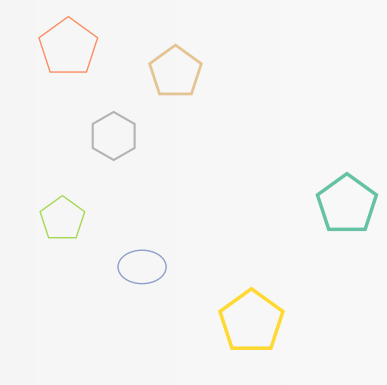[{"shape": "pentagon", "thickness": 2.5, "radius": 0.4, "center": [0.895, 0.469]}, {"shape": "pentagon", "thickness": 1, "radius": 0.4, "center": [0.176, 0.877]}, {"shape": "oval", "thickness": 1, "radius": 0.31, "center": [0.367, 0.307]}, {"shape": "pentagon", "thickness": 1, "radius": 0.3, "center": [0.161, 0.431]}, {"shape": "pentagon", "thickness": 2.5, "radius": 0.43, "center": [0.649, 0.165]}, {"shape": "pentagon", "thickness": 2, "radius": 0.35, "center": [0.453, 0.813]}, {"shape": "hexagon", "thickness": 1.5, "radius": 0.31, "center": [0.293, 0.647]}]